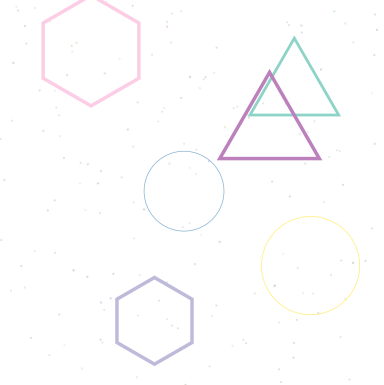[{"shape": "triangle", "thickness": 2, "radius": 0.67, "center": [0.764, 0.768]}, {"shape": "hexagon", "thickness": 2.5, "radius": 0.56, "center": [0.401, 0.167]}, {"shape": "circle", "thickness": 0.5, "radius": 0.52, "center": [0.478, 0.503]}, {"shape": "hexagon", "thickness": 2.5, "radius": 0.72, "center": [0.236, 0.869]}, {"shape": "triangle", "thickness": 2.5, "radius": 0.75, "center": [0.7, 0.663]}, {"shape": "circle", "thickness": 0.5, "radius": 0.64, "center": [0.807, 0.31]}]